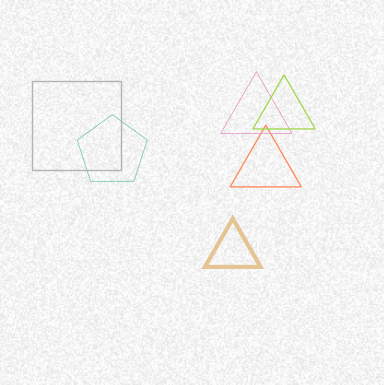[{"shape": "pentagon", "thickness": 0.5, "radius": 0.48, "center": [0.292, 0.607]}, {"shape": "triangle", "thickness": 1, "radius": 0.53, "center": [0.69, 0.568]}, {"shape": "triangle", "thickness": 0.5, "radius": 0.54, "center": [0.666, 0.707]}, {"shape": "triangle", "thickness": 1, "radius": 0.47, "center": [0.738, 0.712]}, {"shape": "triangle", "thickness": 3, "radius": 0.42, "center": [0.605, 0.349]}, {"shape": "square", "thickness": 1, "radius": 0.58, "center": [0.198, 0.674]}]